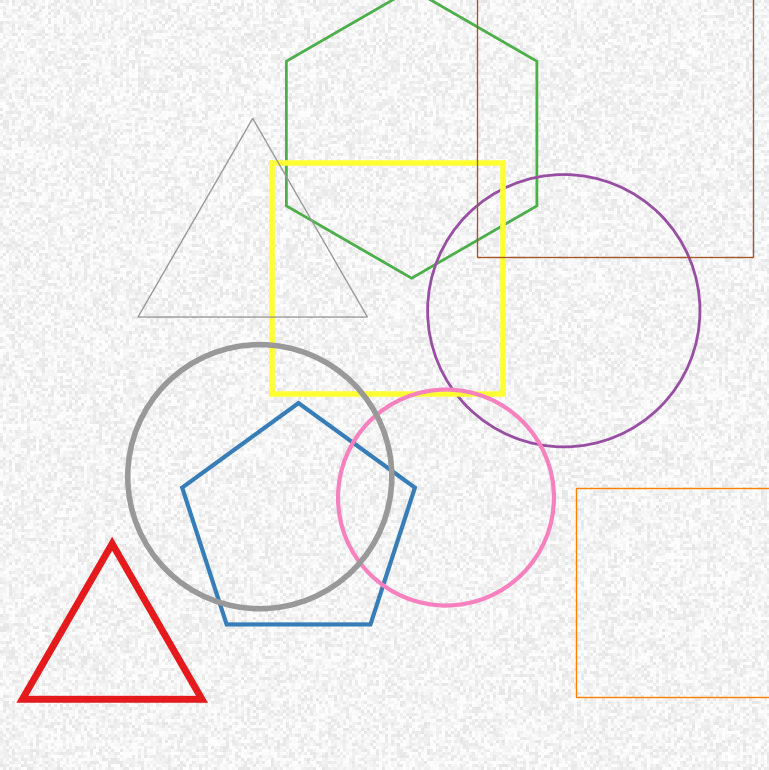[{"shape": "triangle", "thickness": 2.5, "radius": 0.67, "center": [0.146, 0.159]}, {"shape": "pentagon", "thickness": 1.5, "radius": 0.79, "center": [0.388, 0.318]}, {"shape": "hexagon", "thickness": 1, "radius": 0.94, "center": [0.535, 0.827]}, {"shape": "circle", "thickness": 1, "radius": 0.88, "center": [0.732, 0.596]}, {"shape": "square", "thickness": 0.5, "radius": 0.68, "center": [0.884, 0.23]}, {"shape": "square", "thickness": 2, "radius": 0.75, "center": [0.503, 0.638]}, {"shape": "square", "thickness": 0.5, "radius": 0.9, "center": [0.798, 0.845]}, {"shape": "circle", "thickness": 1.5, "radius": 0.7, "center": [0.579, 0.354]}, {"shape": "triangle", "thickness": 0.5, "radius": 0.86, "center": [0.328, 0.674]}, {"shape": "circle", "thickness": 2, "radius": 0.86, "center": [0.337, 0.381]}]